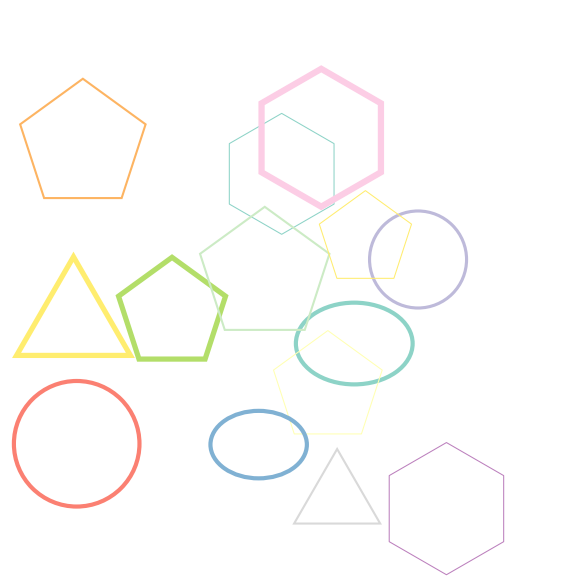[{"shape": "oval", "thickness": 2, "radius": 0.51, "center": [0.613, 0.404]}, {"shape": "hexagon", "thickness": 0.5, "radius": 0.52, "center": [0.488, 0.698]}, {"shape": "pentagon", "thickness": 0.5, "radius": 0.49, "center": [0.568, 0.328]}, {"shape": "circle", "thickness": 1.5, "radius": 0.42, "center": [0.724, 0.55]}, {"shape": "circle", "thickness": 2, "radius": 0.54, "center": [0.133, 0.231]}, {"shape": "oval", "thickness": 2, "radius": 0.42, "center": [0.448, 0.229]}, {"shape": "pentagon", "thickness": 1, "radius": 0.57, "center": [0.144, 0.749]}, {"shape": "pentagon", "thickness": 2.5, "radius": 0.49, "center": [0.298, 0.456]}, {"shape": "hexagon", "thickness": 3, "radius": 0.6, "center": [0.556, 0.761]}, {"shape": "triangle", "thickness": 1, "radius": 0.43, "center": [0.584, 0.136]}, {"shape": "hexagon", "thickness": 0.5, "radius": 0.57, "center": [0.773, 0.118]}, {"shape": "pentagon", "thickness": 1, "radius": 0.59, "center": [0.458, 0.523]}, {"shape": "triangle", "thickness": 2.5, "radius": 0.57, "center": [0.127, 0.441]}, {"shape": "pentagon", "thickness": 0.5, "radius": 0.42, "center": [0.633, 0.585]}]